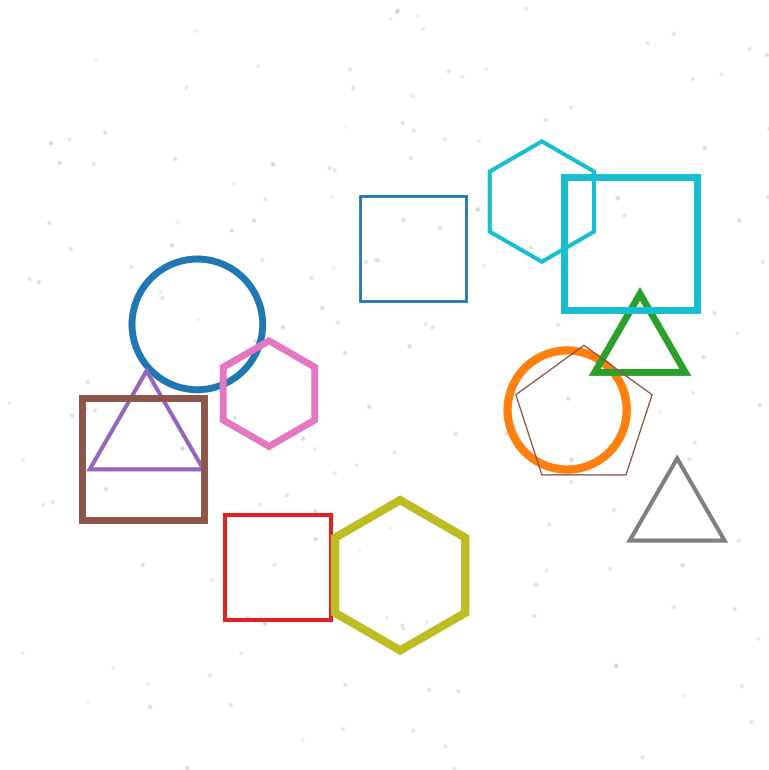[{"shape": "square", "thickness": 1, "radius": 0.34, "center": [0.537, 0.677]}, {"shape": "circle", "thickness": 2.5, "radius": 0.42, "center": [0.256, 0.579]}, {"shape": "circle", "thickness": 3, "radius": 0.39, "center": [0.737, 0.468]}, {"shape": "triangle", "thickness": 2.5, "radius": 0.34, "center": [0.831, 0.55]}, {"shape": "square", "thickness": 1.5, "radius": 0.34, "center": [0.361, 0.263]}, {"shape": "triangle", "thickness": 1.5, "radius": 0.43, "center": [0.19, 0.433]}, {"shape": "pentagon", "thickness": 0.5, "radius": 0.47, "center": [0.758, 0.459]}, {"shape": "square", "thickness": 2.5, "radius": 0.4, "center": [0.185, 0.404]}, {"shape": "hexagon", "thickness": 2.5, "radius": 0.34, "center": [0.349, 0.489]}, {"shape": "triangle", "thickness": 1.5, "radius": 0.36, "center": [0.879, 0.334]}, {"shape": "hexagon", "thickness": 3, "radius": 0.49, "center": [0.52, 0.253]}, {"shape": "hexagon", "thickness": 1.5, "radius": 0.39, "center": [0.704, 0.738]}, {"shape": "square", "thickness": 2.5, "radius": 0.43, "center": [0.819, 0.684]}]